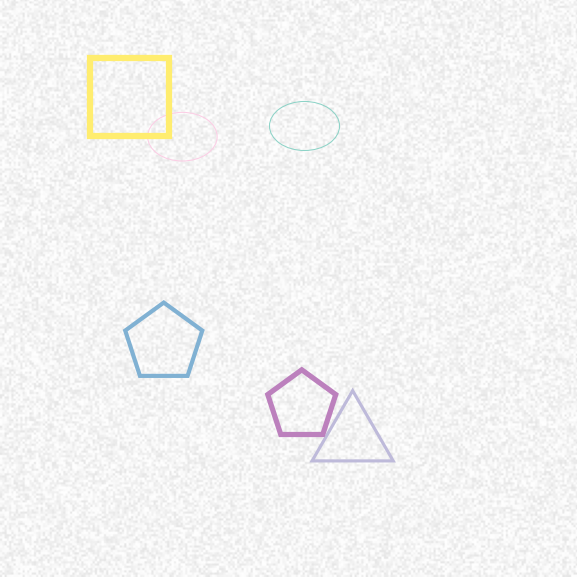[{"shape": "oval", "thickness": 0.5, "radius": 0.3, "center": [0.527, 0.781]}, {"shape": "triangle", "thickness": 1.5, "radius": 0.41, "center": [0.611, 0.242]}, {"shape": "pentagon", "thickness": 2, "radius": 0.35, "center": [0.284, 0.405]}, {"shape": "oval", "thickness": 0.5, "radius": 0.3, "center": [0.316, 0.762]}, {"shape": "pentagon", "thickness": 2.5, "radius": 0.31, "center": [0.523, 0.297]}, {"shape": "square", "thickness": 3, "radius": 0.34, "center": [0.224, 0.831]}]